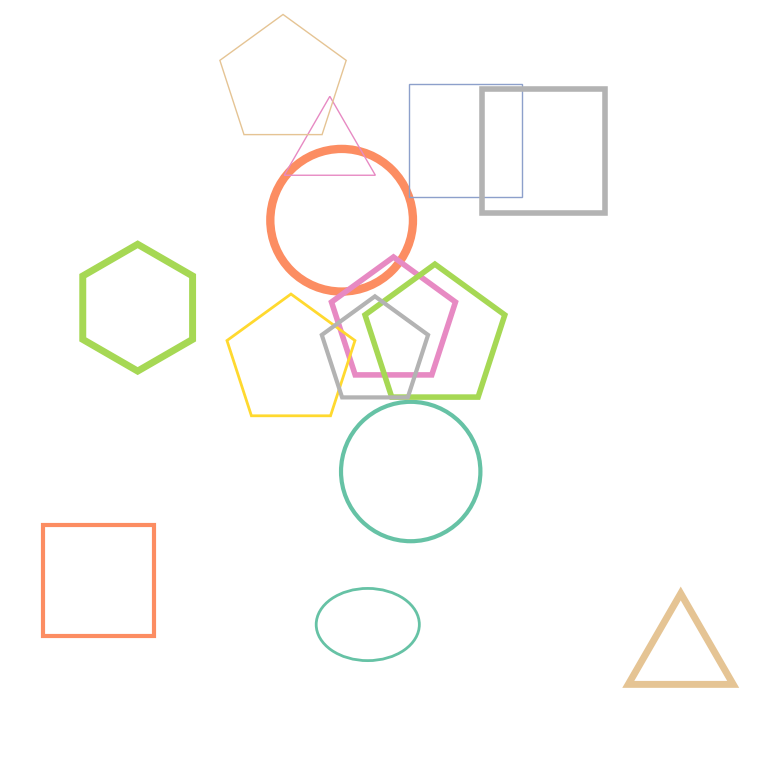[{"shape": "circle", "thickness": 1.5, "radius": 0.45, "center": [0.533, 0.388]}, {"shape": "oval", "thickness": 1, "radius": 0.33, "center": [0.478, 0.189]}, {"shape": "circle", "thickness": 3, "radius": 0.46, "center": [0.444, 0.714]}, {"shape": "square", "thickness": 1.5, "radius": 0.36, "center": [0.128, 0.246]}, {"shape": "square", "thickness": 0.5, "radius": 0.37, "center": [0.605, 0.817]}, {"shape": "pentagon", "thickness": 2, "radius": 0.42, "center": [0.511, 0.582]}, {"shape": "triangle", "thickness": 0.5, "radius": 0.34, "center": [0.428, 0.807]}, {"shape": "hexagon", "thickness": 2.5, "radius": 0.41, "center": [0.179, 0.6]}, {"shape": "pentagon", "thickness": 2, "radius": 0.48, "center": [0.565, 0.562]}, {"shape": "pentagon", "thickness": 1, "radius": 0.44, "center": [0.378, 0.531]}, {"shape": "triangle", "thickness": 2.5, "radius": 0.39, "center": [0.884, 0.151]}, {"shape": "pentagon", "thickness": 0.5, "radius": 0.43, "center": [0.368, 0.895]}, {"shape": "square", "thickness": 2, "radius": 0.4, "center": [0.706, 0.804]}, {"shape": "pentagon", "thickness": 1.5, "radius": 0.36, "center": [0.487, 0.543]}]